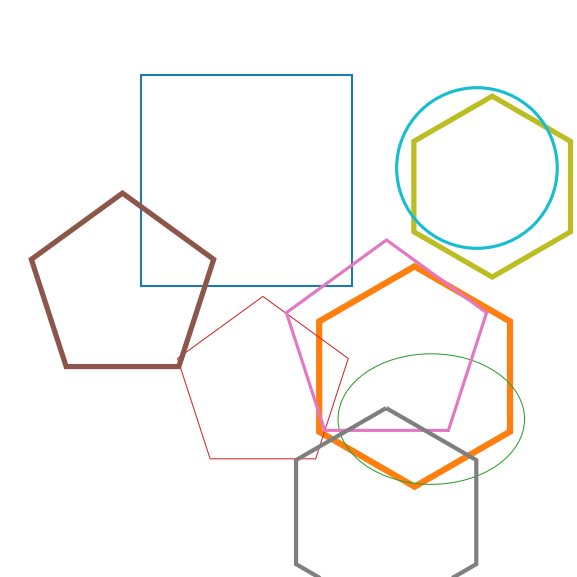[{"shape": "square", "thickness": 1, "radius": 0.91, "center": [0.426, 0.686]}, {"shape": "hexagon", "thickness": 3, "radius": 0.95, "center": [0.718, 0.347]}, {"shape": "oval", "thickness": 0.5, "radius": 0.81, "center": [0.747, 0.273]}, {"shape": "pentagon", "thickness": 0.5, "radius": 0.78, "center": [0.455, 0.33]}, {"shape": "pentagon", "thickness": 2.5, "radius": 0.83, "center": [0.212, 0.499]}, {"shape": "pentagon", "thickness": 1.5, "radius": 0.91, "center": [0.669, 0.401]}, {"shape": "hexagon", "thickness": 2, "radius": 0.9, "center": [0.669, 0.112]}, {"shape": "hexagon", "thickness": 2.5, "radius": 0.78, "center": [0.852, 0.676]}, {"shape": "circle", "thickness": 1.5, "radius": 0.7, "center": [0.826, 0.708]}]